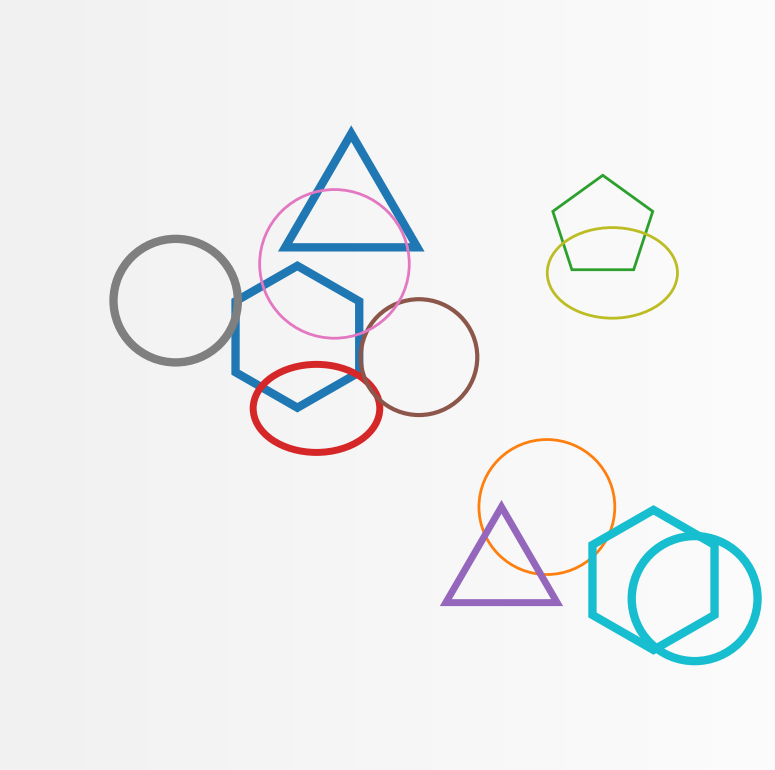[{"shape": "hexagon", "thickness": 3, "radius": 0.46, "center": [0.384, 0.563]}, {"shape": "triangle", "thickness": 3, "radius": 0.49, "center": [0.453, 0.728]}, {"shape": "circle", "thickness": 1, "radius": 0.44, "center": [0.706, 0.342]}, {"shape": "pentagon", "thickness": 1, "radius": 0.34, "center": [0.778, 0.705]}, {"shape": "oval", "thickness": 2.5, "radius": 0.41, "center": [0.408, 0.47]}, {"shape": "triangle", "thickness": 2.5, "radius": 0.41, "center": [0.647, 0.259]}, {"shape": "circle", "thickness": 1.5, "radius": 0.38, "center": [0.541, 0.536]}, {"shape": "circle", "thickness": 1, "radius": 0.48, "center": [0.432, 0.657]}, {"shape": "circle", "thickness": 3, "radius": 0.4, "center": [0.227, 0.61]}, {"shape": "oval", "thickness": 1, "radius": 0.42, "center": [0.79, 0.646]}, {"shape": "circle", "thickness": 3, "radius": 0.41, "center": [0.896, 0.223]}, {"shape": "hexagon", "thickness": 3, "radius": 0.45, "center": [0.843, 0.247]}]